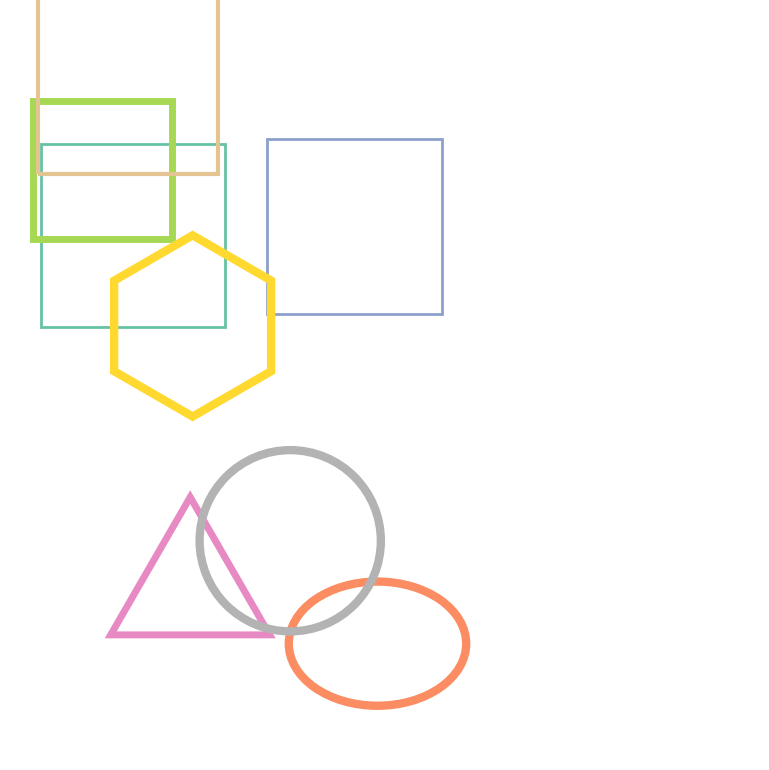[{"shape": "square", "thickness": 1, "radius": 0.6, "center": [0.173, 0.694]}, {"shape": "oval", "thickness": 3, "radius": 0.58, "center": [0.49, 0.164]}, {"shape": "square", "thickness": 1, "radius": 0.57, "center": [0.461, 0.706]}, {"shape": "triangle", "thickness": 2.5, "radius": 0.6, "center": [0.247, 0.235]}, {"shape": "square", "thickness": 2.5, "radius": 0.45, "center": [0.133, 0.779]}, {"shape": "hexagon", "thickness": 3, "radius": 0.59, "center": [0.25, 0.577]}, {"shape": "square", "thickness": 1.5, "radius": 0.58, "center": [0.166, 0.891]}, {"shape": "circle", "thickness": 3, "radius": 0.59, "center": [0.377, 0.298]}]